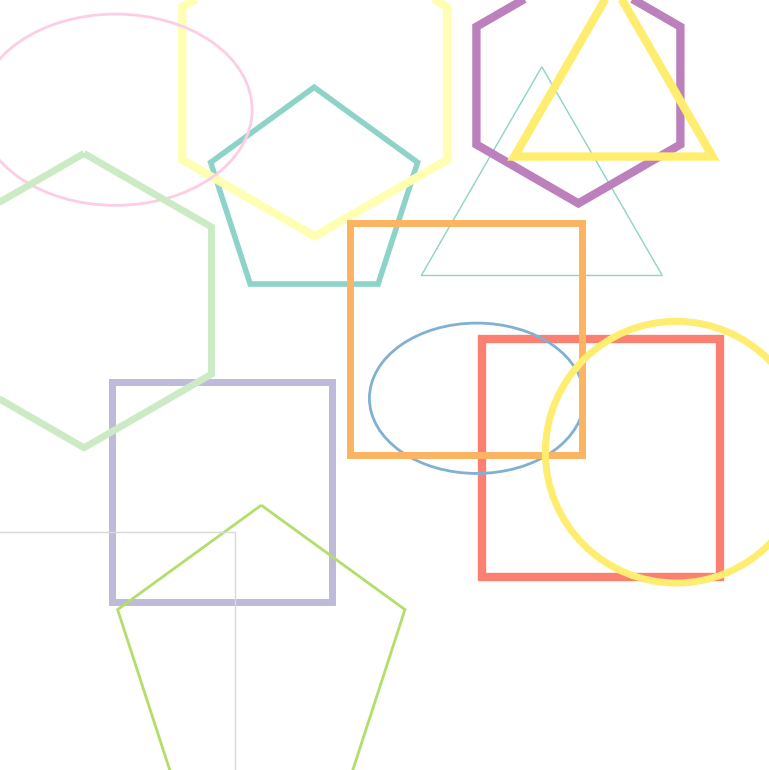[{"shape": "triangle", "thickness": 0.5, "radius": 0.9, "center": [0.704, 0.733]}, {"shape": "pentagon", "thickness": 2, "radius": 0.71, "center": [0.408, 0.745]}, {"shape": "hexagon", "thickness": 3, "radius": 0.99, "center": [0.409, 0.892]}, {"shape": "square", "thickness": 2.5, "radius": 0.71, "center": [0.288, 0.361]}, {"shape": "square", "thickness": 3, "radius": 0.77, "center": [0.78, 0.405]}, {"shape": "oval", "thickness": 1, "radius": 0.7, "center": [0.619, 0.483]}, {"shape": "square", "thickness": 2.5, "radius": 0.75, "center": [0.605, 0.56]}, {"shape": "pentagon", "thickness": 1, "radius": 0.98, "center": [0.339, 0.148]}, {"shape": "oval", "thickness": 1, "radius": 0.89, "center": [0.15, 0.857]}, {"shape": "square", "thickness": 0.5, "radius": 0.82, "center": [0.141, 0.144]}, {"shape": "hexagon", "thickness": 3, "radius": 0.76, "center": [0.751, 0.889]}, {"shape": "hexagon", "thickness": 2.5, "radius": 0.96, "center": [0.109, 0.61]}, {"shape": "triangle", "thickness": 3, "radius": 0.74, "center": [0.797, 0.871]}, {"shape": "circle", "thickness": 2.5, "radius": 0.85, "center": [0.878, 0.413]}]